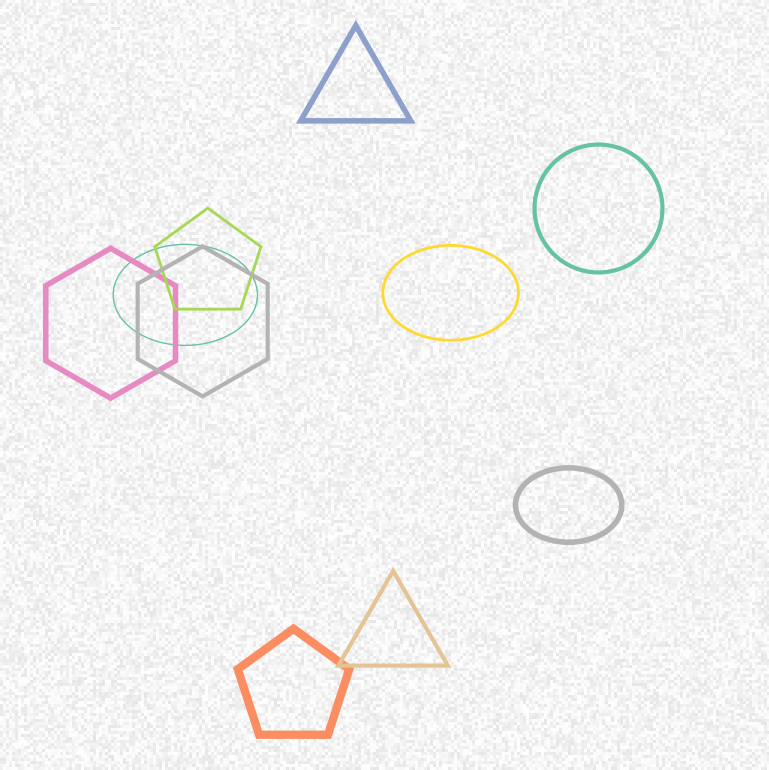[{"shape": "oval", "thickness": 0.5, "radius": 0.47, "center": [0.241, 0.617]}, {"shape": "circle", "thickness": 1.5, "radius": 0.42, "center": [0.777, 0.729]}, {"shape": "pentagon", "thickness": 3, "radius": 0.38, "center": [0.381, 0.107]}, {"shape": "triangle", "thickness": 2, "radius": 0.41, "center": [0.462, 0.884]}, {"shape": "hexagon", "thickness": 2, "radius": 0.49, "center": [0.144, 0.58]}, {"shape": "pentagon", "thickness": 1, "radius": 0.36, "center": [0.27, 0.657]}, {"shape": "oval", "thickness": 1, "radius": 0.44, "center": [0.585, 0.62]}, {"shape": "triangle", "thickness": 1.5, "radius": 0.41, "center": [0.511, 0.177]}, {"shape": "oval", "thickness": 2, "radius": 0.35, "center": [0.738, 0.344]}, {"shape": "hexagon", "thickness": 1.5, "radius": 0.49, "center": [0.263, 0.583]}]